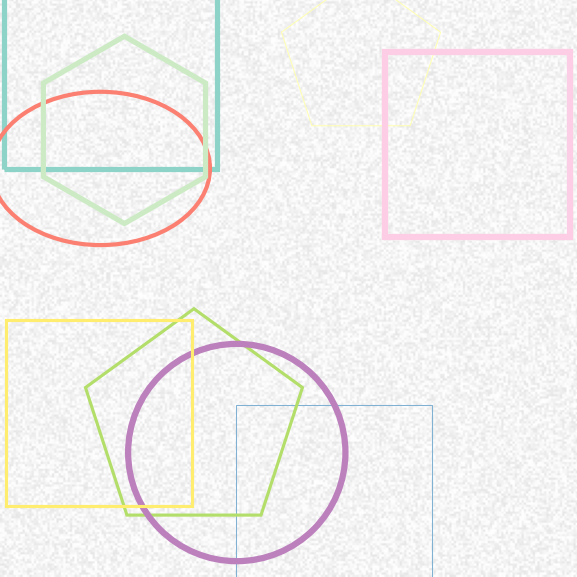[{"shape": "square", "thickness": 2.5, "radius": 0.92, "center": [0.191, 0.892]}, {"shape": "pentagon", "thickness": 0.5, "radius": 0.72, "center": [0.625, 0.899]}, {"shape": "oval", "thickness": 2, "radius": 0.95, "center": [0.174, 0.707]}, {"shape": "square", "thickness": 0.5, "radius": 0.85, "center": [0.578, 0.129]}, {"shape": "pentagon", "thickness": 1.5, "radius": 0.99, "center": [0.336, 0.267]}, {"shape": "square", "thickness": 3, "radius": 0.8, "center": [0.826, 0.749]}, {"shape": "circle", "thickness": 3, "radius": 0.94, "center": [0.41, 0.216]}, {"shape": "hexagon", "thickness": 2.5, "radius": 0.81, "center": [0.216, 0.774]}, {"shape": "square", "thickness": 1.5, "radius": 0.8, "center": [0.172, 0.283]}]